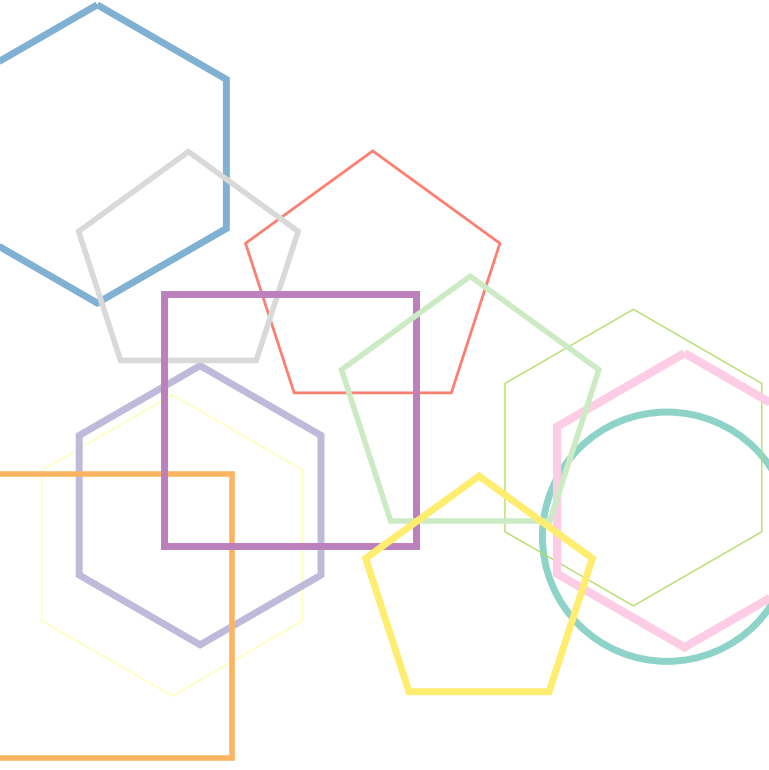[{"shape": "circle", "thickness": 2.5, "radius": 0.81, "center": [0.866, 0.303]}, {"shape": "hexagon", "thickness": 0.5, "radius": 0.98, "center": [0.224, 0.292]}, {"shape": "hexagon", "thickness": 2.5, "radius": 0.91, "center": [0.26, 0.344]}, {"shape": "pentagon", "thickness": 1, "radius": 0.87, "center": [0.484, 0.63]}, {"shape": "hexagon", "thickness": 2.5, "radius": 0.97, "center": [0.126, 0.8]}, {"shape": "square", "thickness": 2, "radius": 0.92, "center": [0.117, 0.2]}, {"shape": "hexagon", "thickness": 0.5, "radius": 0.96, "center": [0.823, 0.406]}, {"shape": "hexagon", "thickness": 3, "radius": 0.96, "center": [0.889, 0.35]}, {"shape": "pentagon", "thickness": 2, "radius": 0.75, "center": [0.245, 0.653]}, {"shape": "square", "thickness": 2.5, "radius": 0.82, "center": [0.377, 0.455]}, {"shape": "pentagon", "thickness": 2, "radius": 0.88, "center": [0.611, 0.466]}, {"shape": "pentagon", "thickness": 2.5, "radius": 0.77, "center": [0.622, 0.227]}]